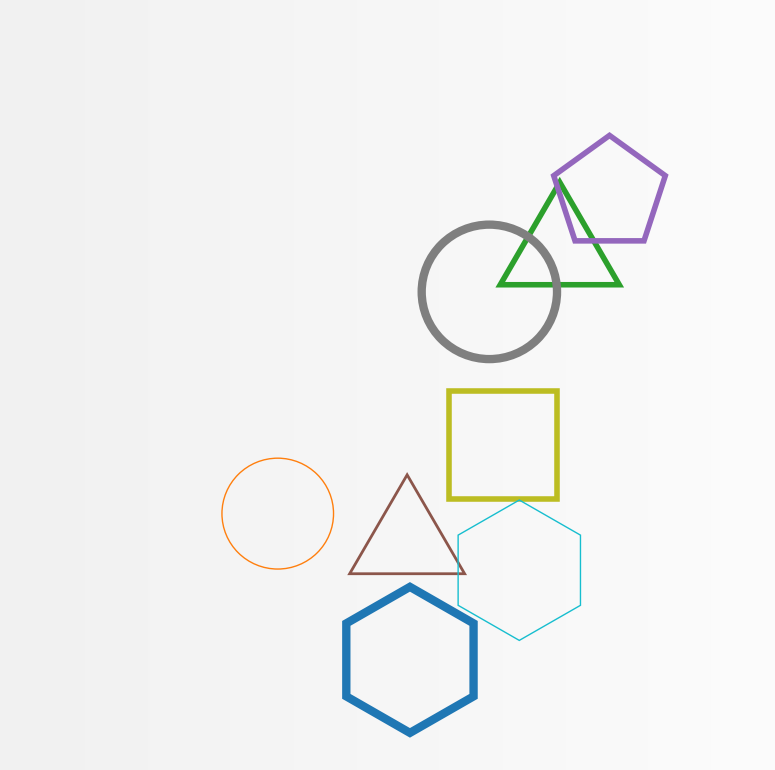[{"shape": "hexagon", "thickness": 3, "radius": 0.47, "center": [0.529, 0.143]}, {"shape": "circle", "thickness": 0.5, "radius": 0.36, "center": [0.358, 0.333]}, {"shape": "triangle", "thickness": 2, "radius": 0.44, "center": [0.722, 0.675]}, {"shape": "pentagon", "thickness": 2, "radius": 0.38, "center": [0.786, 0.748]}, {"shape": "triangle", "thickness": 1, "radius": 0.43, "center": [0.525, 0.298]}, {"shape": "circle", "thickness": 3, "radius": 0.44, "center": [0.631, 0.621]}, {"shape": "square", "thickness": 2, "radius": 0.35, "center": [0.649, 0.422]}, {"shape": "hexagon", "thickness": 0.5, "radius": 0.46, "center": [0.67, 0.259]}]